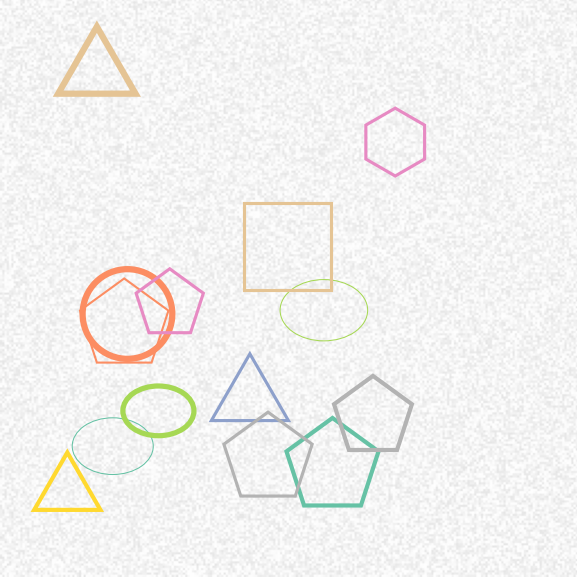[{"shape": "pentagon", "thickness": 2, "radius": 0.42, "center": [0.576, 0.192]}, {"shape": "oval", "thickness": 0.5, "radius": 0.35, "center": [0.195, 0.227]}, {"shape": "pentagon", "thickness": 1, "radius": 0.4, "center": [0.215, 0.436]}, {"shape": "circle", "thickness": 3, "radius": 0.39, "center": [0.221, 0.455]}, {"shape": "triangle", "thickness": 1.5, "radius": 0.39, "center": [0.433, 0.309]}, {"shape": "pentagon", "thickness": 1.5, "radius": 0.31, "center": [0.294, 0.472]}, {"shape": "hexagon", "thickness": 1.5, "radius": 0.29, "center": [0.684, 0.753]}, {"shape": "oval", "thickness": 0.5, "radius": 0.38, "center": [0.561, 0.462]}, {"shape": "oval", "thickness": 2.5, "radius": 0.31, "center": [0.274, 0.288]}, {"shape": "triangle", "thickness": 2, "radius": 0.33, "center": [0.117, 0.149]}, {"shape": "triangle", "thickness": 3, "radius": 0.39, "center": [0.168, 0.876]}, {"shape": "square", "thickness": 1.5, "radius": 0.38, "center": [0.498, 0.572]}, {"shape": "pentagon", "thickness": 1.5, "radius": 0.4, "center": [0.464, 0.205]}, {"shape": "pentagon", "thickness": 2, "radius": 0.35, "center": [0.646, 0.277]}]